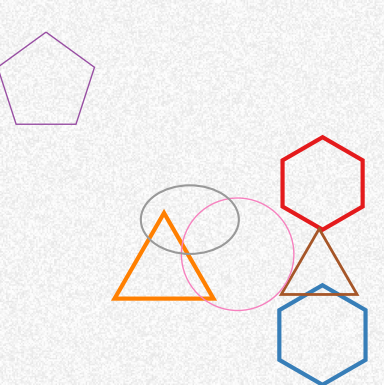[{"shape": "hexagon", "thickness": 3, "radius": 0.6, "center": [0.838, 0.524]}, {"shape": "hexagon", "thickness": 3, "radius": 0.65, "center": [0.838, 0.13]}, {"shape": "pentagon", "thickness": 1, "radius": 0.66, "center": [0.12, 0.784]}, {"shape": "triangle", "thickness": 3, "radius": 0.74, "center": [0.426, 0.299]}, {"shape": "triangle", "thickness": 2, "radius": 0.57, "center": [0.829, 0.292]}, {"shape": "circle", "thickness": 1, "radius": 0.73, "center": [0.617, 0.34]}, {"shape": "oval", "thickness": 1.5, "radius": 0.64, "center": [0.493, 0.43]}]